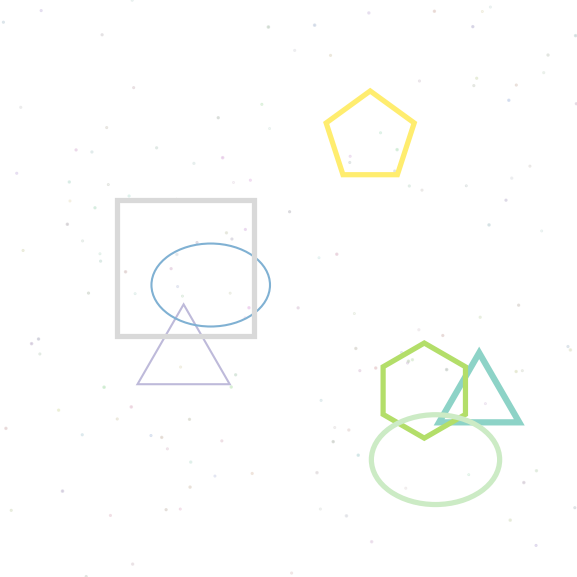[{"shape": "triangle", "thickness": 3, "radius": 0.4, "center": [0.83, 0.308]}, {"shape": "triangle", "thickness": 1, "radius": 0.46, "center": [0.318, 0.38]}, {"shape": "oval", "thickness": 1, "radius": 0.51, "center": [0.365, 0.506]}, {"shape": "hexagon", "thickness": 2.5, "radius": 0.41, "center": [0.735, 0.323]}, {"shape": "square", "thickness": 2.5, "radius": 0.59, "center": [0.321, 0.535]}, {"shape": "oval", "thickness": 2.5, "radius": 0.56, "center": [0.754, 0.203]}, {"shape": "pentagon", "thickness": 2.5, "radius": 0.4, "center": [0.641, 0.761]}]